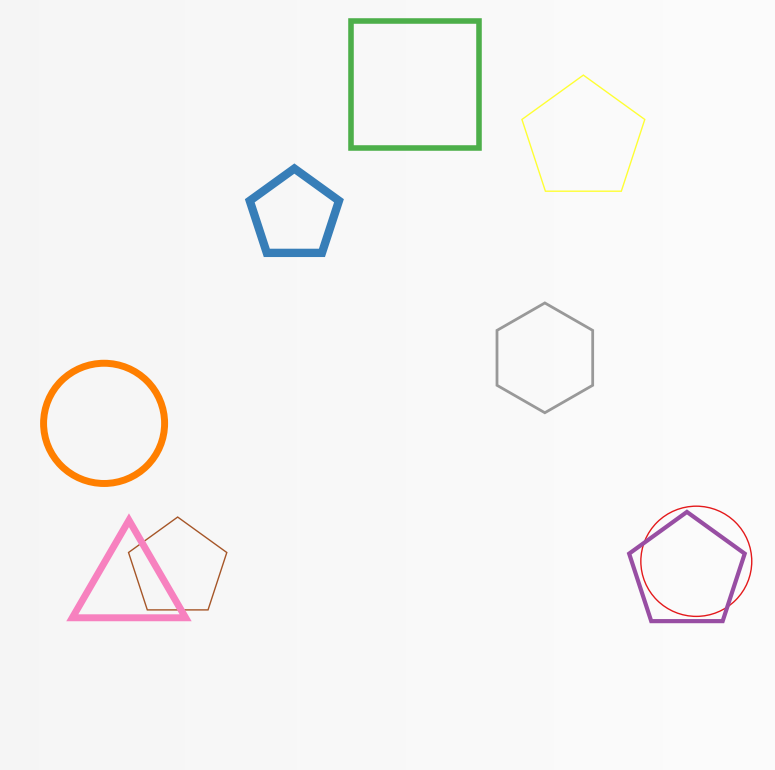[{"shape": "circle", "thickness": 0.5, "radius": 0.36, "center": [0.898, 0.271]}, {"shape": "pentagon", "thickness": 3, "radius": 0.3, "center": [0.38, 0.721]}, {"shape": "square", "thickness": 2, "radius": 0.41, "center": [0.535, 0.89]}, {"shape": "pentagon", "thickness": 1.5, "radius": 0.39, "center": [0.886, 0.257]}, {"shape": "circle", "thickness": 2.5, "radius": 0.39, "center": [0.134, 0.45]}, {"shape": "pentagon", "thickness": 0.5, "radius": 0.42, "center": [0.753, 0.819]}, {"shape": "pentagon", "thickness": 0.5, "radius": 0.33, "center": [0.229, 0.262]}, {"shape": "triangle", "thickness": 2.5, "radius": 0.42, "center": [0.166, 0.24]}, {"shape": "hexagon", "thickness": 1, "radius": 0.36, "center": [0.703, 0.535]}]